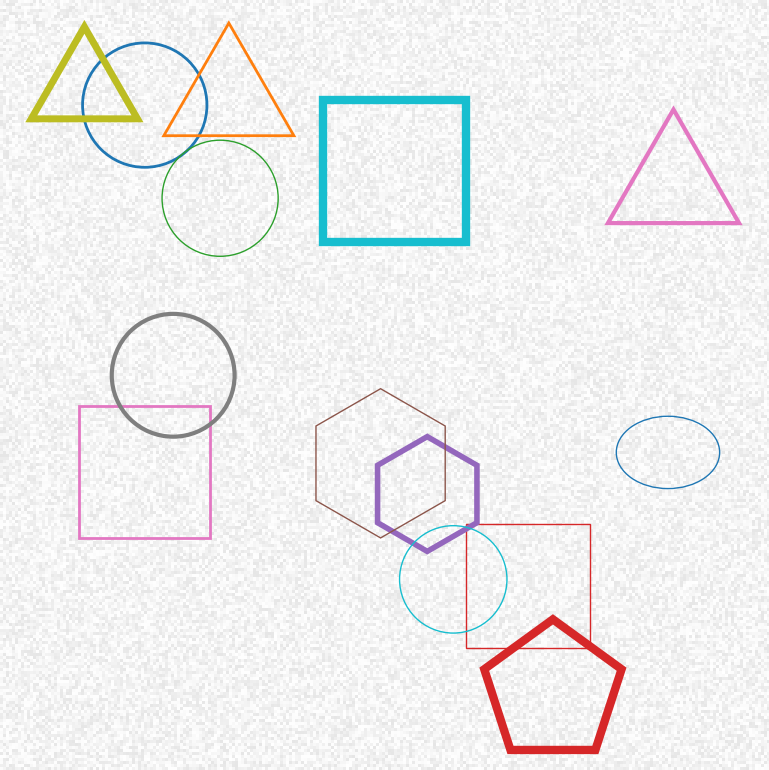[{"shape": "circle", "thickness": 1, "radius": 0.4, "center": [0.188, 0.863]}, {"shape": "oval", "thickness": 0.5, "radius": 0.34, "center": [0.867, 0.412]}, {"shape": "triangle", "thickness": 1, "radius": 0.49, "center": [0.297, 0.873]}, {"shape": "circle", "thickness": 0.5, "radius": 0.38, "center": [0.286, 0.743]}, {"shape": "pentagon", "thickness": 3, "radius": 0.47, "center": [0.718, 0.102]}, {"shape": "square", "thickness": 0.5, "radius": 0.4, "center": [0.686, 0.239]}, {"shape": "hexagon", "thickness": 2, "radius": 0.37, "center": [0.555, 0.358]}, {"shape": "hexagon", "thickness": 0.5, "radius": 0.48, "center": [0.494, 0.398]}, {"shape": "triangle", "thickness": 1.5, "radius": 0.49, "center": [0.875, 0.759]}, {"shape": "square", "thickness": 1, "radius": 0.43, "center": [0.188, 0.387]}, {"shape": "circle", "thickness": 1.5, "radius": 0.4, "center": [0.225, 0.513]}, {"shape": "triangle", "thickness": 2.5, "radius": 0.4, "center": [0.11, 0.885]}, {"shape": "square", "thickness": 3, "radius": 0.46, "center": [0.512, 0.778]}, {"shape": "circle", "thickness": 0.5, "radius": 0.35, "center": [0.589, 0.248]}]